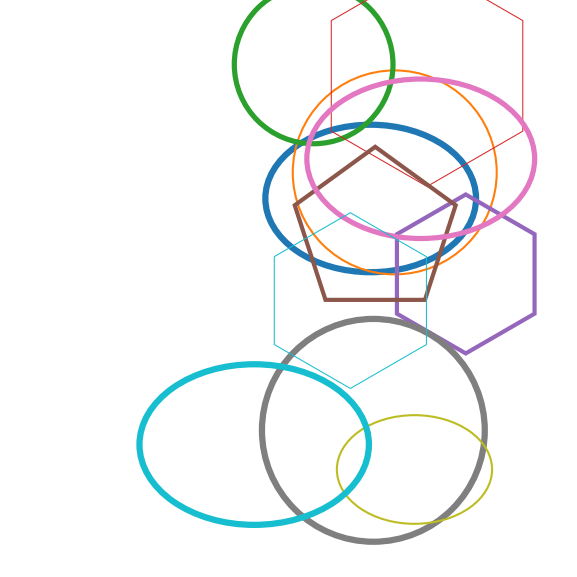[{"shape": "oval", "thickness": 3, "radius": 0.91, "center": [0.642, 0.655]}, {"shape": "circle", "thickness": 1, "radius": 0.88, "center": [0.684, 0.701]}, {"shape": "circle", "thickness": 2.5, "radius": 0.69, "center": [0.543, 0.888]}, {"shape": "hexagon", "thickness": 0.5, "radius": 0.96, "center": [0.739, 0.868]}, {"shape": "hexagon", "thickness": 2, "radius": 0.69, "center": [0.806, 0.525]}, {"shape": "pentagon", "thickness": 2, "radius": 0.73, "center": [0.65, 0.598]}, {"shape": "oval", "thickness": 2.5, "radius": 0.99, "center": [0.729, 0.724]}, {"shape": "circle", "thickness": 3, "radius": 0.96, "center": [0.647, 0.254]}, {"shape": "oval", "thickness": 1, "radius": 0.67, "center": [0.718, 0.186]}, {"shape": "oval", "thickness": 3, "radius": 0.99, "center": [0.44, 0.229]}, {"shape": "hexagon", "thickness": 0.5, "radius": 0.76, "center": [0.607, 0.479]}]